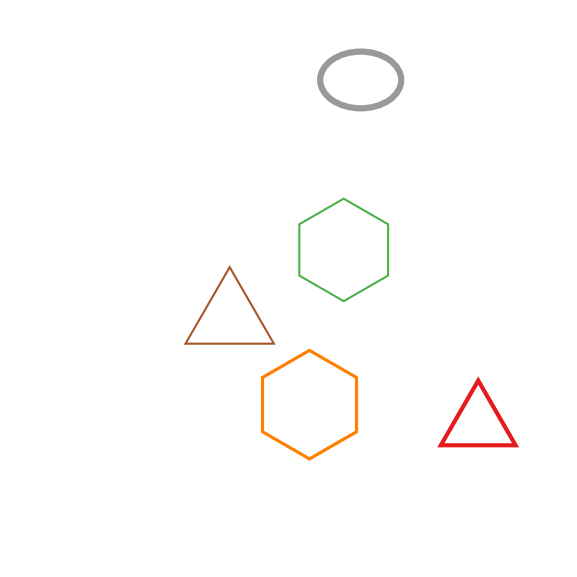[{"shape": "triangle", "thickness": 2, "radius": 0.37, "center": [0.828, 0.265]}, {"shape": "hexagon", "thickness": 1, "radius": 0.44, "center": [0.595, 0.566]}, {"shape": "hexagon", "thickness": 1.5, "radius": 0.47, "center": [0.536, 0.298]}, {"shape": "triangle", "thickness": 1, "radius": 0.44, "center": [0.398, 0.448]}, {"shape": "oval", "thickness": 3, "radius": 0.35, "center": [0.625, 0.861]}]